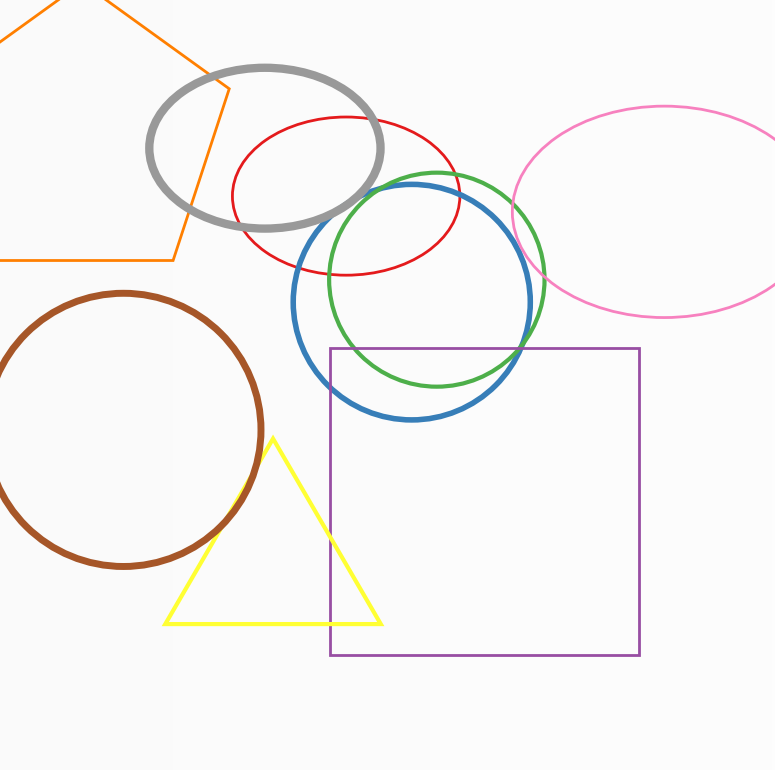[{"shape": "oval", "thickness": 1, "radius": 0.73, "center": [0.447, 0.745]}, {"shape": "circle", "thickness": 2, "radius": 0.76, "center": [0.531, 0.608]}, {"shape": "circle", "thickness": 1.5, "radius": 0.69, "center": [0.564, 0.637]}, {"shape": "square", "thickness": 1, "radius": 1.0, "center": [0.625, 0.348]}, {"shape": "pentagon", "thickness": 1, "radius": 1.0, "center": [0.106, 0.823]}, {"shape": "triangle", "thickness": 1.5, "radius": 0.8, "center": [0.352, 0.27]}, {"shape": "circle", "thickness": 2.5, "radius": 0.89, "center": [0.159, 0.442]}, {"shape": "oval", "thickness": 1, "radius": 0.98, "center": [0.857, 0.725]}, {"shape": "oval", "thickness": 3, "radius": 0.75, "center": [0.342, 0.808]}]